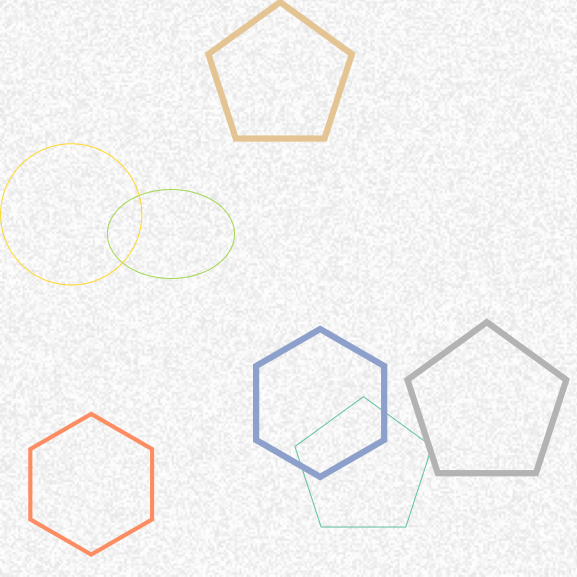[{"shape": "pentagon", "thickness": 0.5, "radius": 0.62, "center": [0.629, 0.187]}, {"shape": "hexagon", "thickness": 2, "radius": 0.61, "center": [0.158, 0.161]}, {"shape": "hexagon", "thickness": 3, "radius": 0.64, "center": [0.554, 0.301]}, {"shape": "oval", "thickness": 0.5, "radius": 0.55, "center": [0.296, 0.594]}, {"shape": "circle", "thickness": 0.5, "radius": 0.61, "center": [0.123, 0.628]}, {"shape": "pentagon", "thickness": 3, "radius": 0.65, "center": [0.485, 0.865]}, {"shape": "pentagon", "thickness": 3, "radius": 0.72, "center": [0.843, 0.297]}]